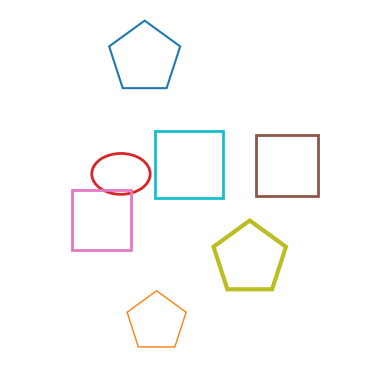[{"shape": "pentagon", "thickness": 1.5, "radius": 0.48, "center": [0.376, 0.849]}, {"shape": "pentagon", "thickness": 1, "radius": 0.4, "center": [0.407, 0.164]}, {"shape": "oval", "thickness": 2, "radius": 0.38, "center": [0.314, 0.548]}, {"shape": "square", "thickness": 2, "radius": 0.4, "center": [0.746, 0.571]}, {"shape": "square", "thickness": 2, "radius": 0.39, "center": [0.264, 0.429]}, {"shape": "pentagon", "thickness": 3, "radius": 0.49, "center": [0.649, 0.328]}, {"shape": "square", "thickness": 2, "radius": 0.44, "center": [0.491, 0.573]}]